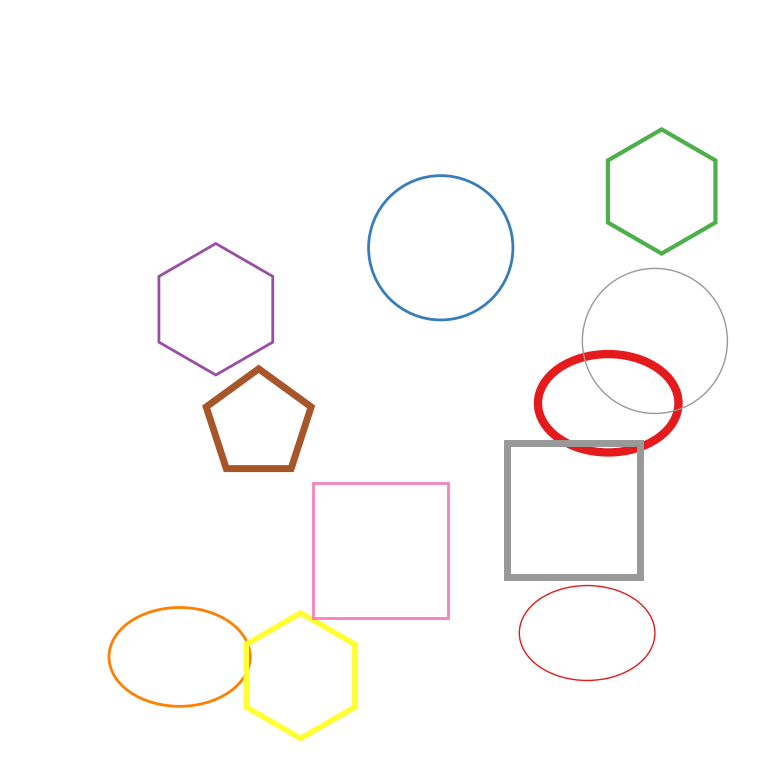[{"shape": "oval", "thickness": 0.5, "radius": 0.44, "center": [0.762, 0.178]}, {"shape": "oval", "thickness": 3, "radius": 0.46, "center": [0.79, 0.476]}, {"shape": "circle", "thickness": 1, "radius": 0.47, "center": [0.572, 0.678]}, {"shape": "hexagon", "thickness": 1.5, "radius": 0.4, "center": [0.859, 0.751]}, {"shape": "hexagon", "thickness": 1, "radius": 0.43, "center": [0.28, 0.598]}, {"shape": "oval", "thickness": 1, "radius": 0.46, "center": [0.233, 0.147]}, {"shape": "hexagon", "thickness": 2, "radius": 0.41, "center": [0.39, 0.122]}, {"shape": "pentagon", "thickness": 2.5, "radius": 0.36, "center": [0.336, 0.449]}, {"shape": "square", "thickness": 1, "radius": 0.44, "center": [0.494, 0.285]}, {"shape": "circle", "thickness": 0.5, "radius": 0.47, "center": [0.851, 0.557]}, {"shape": "square", "thickness": 2.5, "radius": 0.43, "center": [0.745, 0.338]}]